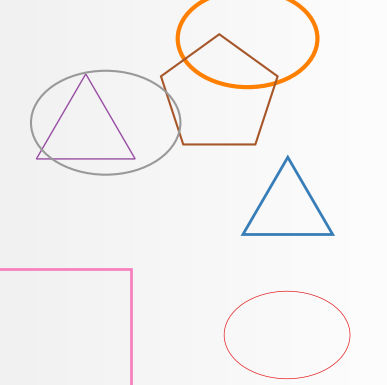[{"shape": "oval", "thickness": 0.5, "radius": 0.81, "center": [0.741, 0.13]}, {"shape": "triangle", "thickness": 2, "radius": 0.67, "center": [0.743, 0.458]}, {"shape": "triangle", "thickness": 1, "radius": 0.74, "center": [0.221, 0.661]}, {"shape": "oval", "thickness": 3, "radius": 0.9, "center": [0.639, 0.9]}, {"shape": "pentagon", "thickness": 1.5, "radius": 0.79, "center": [0.566, 0.753]}, {"shape": "square", "thickness": 2, "radius": 0.96, "center": [0.146, 0.108]}, {"shape": "oval", "thickness": 1.5, "radius": 0.96, "center": [0.273, 0.681]}]